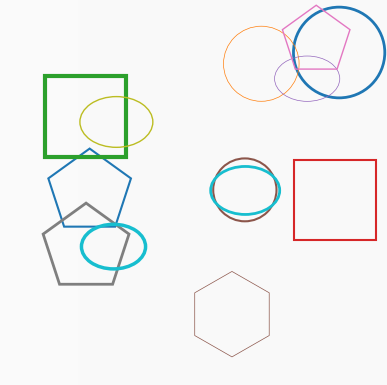[{"shape": "circle", "thickness": 2, "radius": 0.59, "center": [0.875, 0.864]}, {"shape": "pentagon", "thickness": 1.5, "radius": 0.56, "center": [0.231, 0.502]}, {"shape": "circle", "thickness": 0.5, "radius": 0.49, "center": [0.674, 0.834]}, {"shape": "square", "thickness": 3, "radius": 0.52, "center": [0.22, 0.697]}, {"shape": "square", "thickness": 1.5, "radius": 0.52, "center": [0.864, 0.48]}, {"shape": "oval", "thickness": 0.5, "radius": 0.42, "center": [0.793, 0.796]}, {"shape": "circle", "thickness": 1.5, "radius": 0.41, "center": [0.632, 0.507]}, {"shape": "hexagon", "thickness": 0.5, "radius": 0.55, "center": [0.599, 0.184]}, {"shape": "pentagon", "thickness": 1, "radius": 0.46, "center": [0.816, 0.895]}, {"shape": "pentagon", "thickness": 2, "radius": 0.58, "center": [0.222, 0.356]}, {"shape": "oval", "thickness": 1, "radius": 0.47, "center": [0.3, 0.683]}, {"shape": "oval", "thickness": 2.5, "radius": 0.41, "center": [0.293, 0.359]}, {"shape": "oval", "thickness": 2, "radius": 0.45, "center": [0.633, 0.505]}]